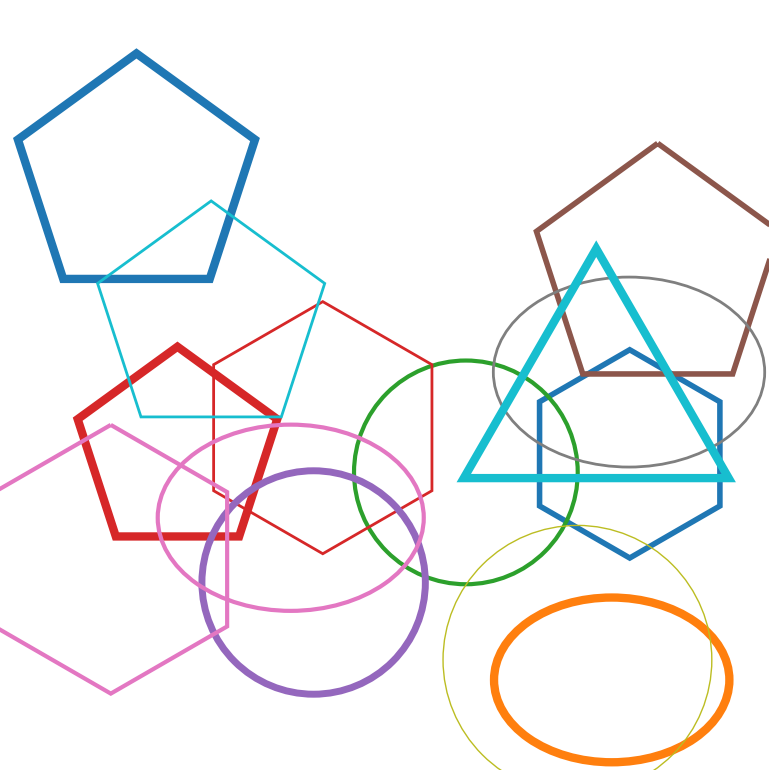[{"shape": "hexagon", "thickness": 2, "radius": 0.68, "center": [0.818, 0.411]}, {"shape": "pentagon", "thickness": 3, "radius": 0.81, "center": [0.177, 0.769]}, {"shape": "oval", "thickness": 3, "radius": 0.76, "center": [0.794, 0.117]}, {"shape": "circle", "thickness": 1.5, "radius": 0.73, "center": [0.605, 0.387]}, {"shape": "pentagon", "thickness": 3, "radius": 0.68, "center": [0.23, 0.414]}, {"shape": "hexagon", "thickness": 1, "radius": 0.82, "center": [0.419, 0.445]}, {"shape": "circle", "thickness": 2.5, "radius": 0.73, "center": [0.407, 0.244]}, {"shape": "pentagon", "thickness": 2, "radius": 0.83, "center": [0.854, 0.648]}, {"shape": "oval", "thickness": 1.5, "radius": 0.86, "center": [0.378, 0.328]}, {"shape": "hexagon", "thickness": 1.5, "radius": 0.87, "center": [0.144, 0.274]}, {"shape": "oval", "thickness": 1, "radius": 0.88, "center": [0.817, 0.517]}, {"shape": "circle", "thickness": 0.5, "radius": 0.87, "center": [0.75, 0.143]}, {"shape": "pentagon", "thickness": 1, "radius": 0.78, "center": [0.274, 0.584]}, {"shape": "triangle", "thickness": 3, "radius": 0.99, "center": [0.774, 0.478]}]